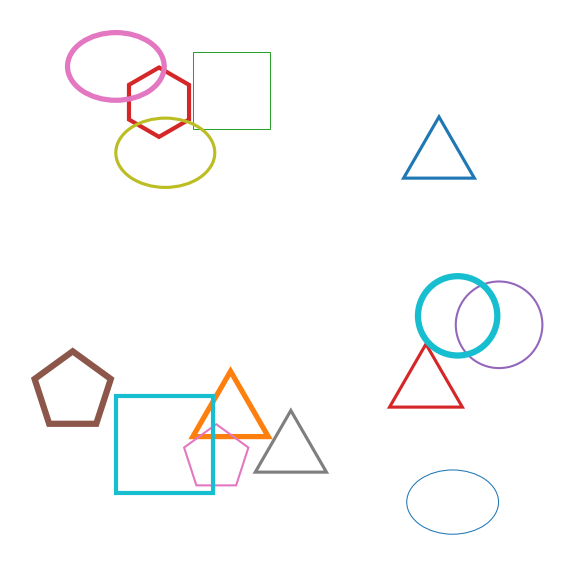[{"shape": "triangle", "thickness": 1.5, "radius": 0.35, "center": [0.76, 0.726]}, {"shape": "oval", "thickness": 0.5, "radius": 0.4, "center": [0.784, 0.13]}, {"shape": "triangle", "thickness": 2.5, "radius": 0.38, "center": [0.399, 0.281]}, {"shape": "square", "thickness": 0.5, "radius": 0.33, "center": [0.401, 0.843]}, {"shape": "triangle", "thickness": 1.5, "radius": 0.36, "center": [0.738, 0.331]}, {"shape": "hexagon", "thickness": 2, "radius": 0.3, "center": [0.275, 0.822]}, {"shape": "circle", "thickness": 1, "radius": 0.37, "center": [0.864, 0.437]}, {"shape": "pentagon", "thickness": 3, "radius": 0.35, "center": [0.126, 0.321]}, {"shape": "pentagon", "thickness": 1, "radius": 0.29, "center": [0.374, 0.206]}, {"shape": "oval", "thickness": 2.5, "radius": 0.42, "center": [0.201, 0.884]}, {"shape": "triangle", "thickness": 1.5, "radius": 0.36, "center": [0.504, 0.217]}, {"shape": "oval", "thickness": 1.5, "radius": 0.43, "center": [0.286, 0.735]}, {"shape": "square", "thickness": 2, "radius": 0.42, "center": [0.285, 0.229]}, {"shape": "circle", "thickness": 3, "radius": 0.34, "center": [0.792, 0.452]}]